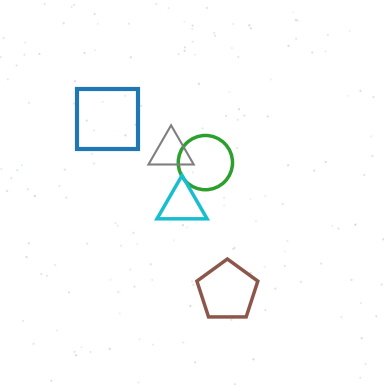[{"shape": "square", "thickness": 3, "radius": 0.39, "center": [0.279, 0.69]}, {"shape": "circle", "thickness": 2.5, "radius": 0.35, "center": [0.533, 0.578]}, {"shape": "pentagon", "thickness": 2.5, "radius": 0.42, "center": [0.591, 0.244]}, {"shape": "triangle", "thickness": 1.5, "radius": 0.34, "center": [0.444, 0.607]}, {"shape": "triangle", "thickness": 2.5, "radius": 0.38, "center": [0.473, 0.469]}]